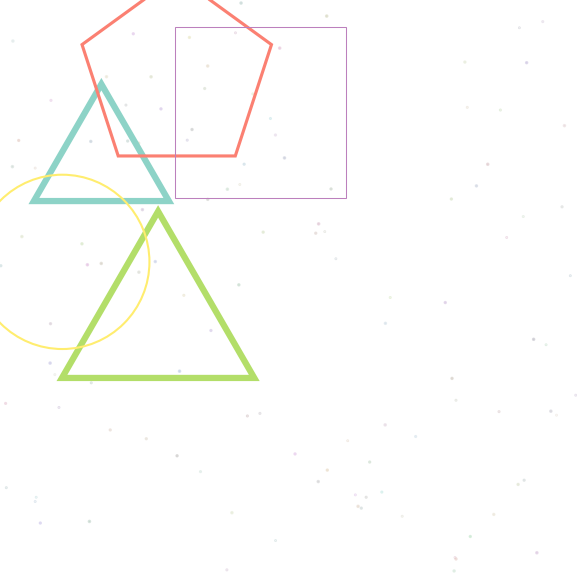[{"shape": "triangle", "thickness": 3, "radius": 0.67, "center": [0.176, 0.718]}, {"shape": "pentagon", "thickness": 1.5, "radius": 0.86, "center": [0.306, 0.869]}, {"shape": "triangle", "thickness": 3, "radius": 0.96, "center": [0.274, 0.441]}, {"shape": "square", "thickness": 0.5, "radius": 0.74, "center": [0.451, 0.805]}, {"shape": "circle", "thickness": 1, "radius": 0.75, "center": [0.108, 0.546]}]